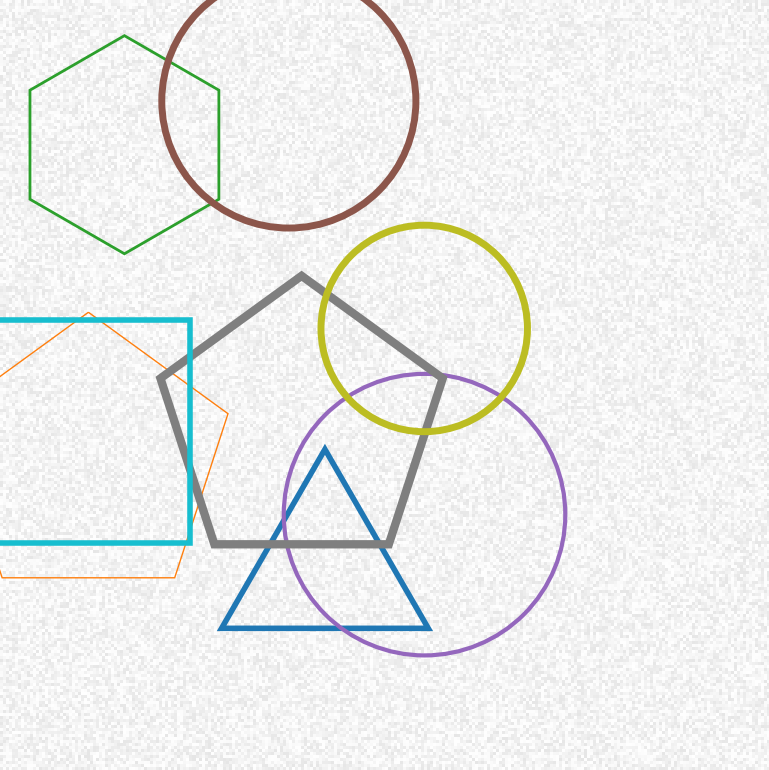[{"shape": "triangle", "thickness": 2, "radius": 0.77, "center": [0.422, 0.261]}, {"shape": "pentagon", "thickness": 0.5, "radius": 0.95, "center": [0.115, 0.404]}, {"shape": "hexagon", "thickness": 1, "radius": 0.71, "center": [0.162, 0.812]}, {"shape": "circle", "thickness": 1.5, "radius": 0.91, "center": [0.551, 0.332]}, {"shape": "circle", "thickness": 2.5, "radius": 0.83, "center": [0.375, 0.869]}, {"shape": "pentagon", "thickness": 3, "radius": 0.96, "center": [0.392, 0.449]}, {"shape": "circle", "thickness": 2.5, "radius": 0.67, "center": [0.551, 0.573]}, {"shape": "square", "thickness": 2, "radius": 0.72, "center": [0.102, 0.439]}]